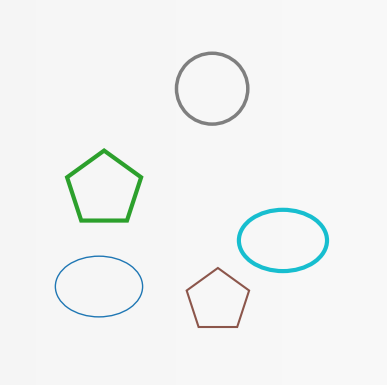[{"shape": "oval", "thickness": 1, "radius": 0.56, "center": [0.255, 0.256]}, {"shape": "pentagon", "thickness": 3, "radius": 0.5, "center": [0.269, 0.508]}, {"shape": "pentagon", "thickness": 1.5, "radius": 0.42, "center": [0.562, 0.219]}, {"shape": "circle", "thickness": 2.5, "radius": 0.46, "center": [0.547, 0.77]}, {"shape": "oval", "thickness": 3, "radius": 0.57, "center": [0.73, 0.375]}]